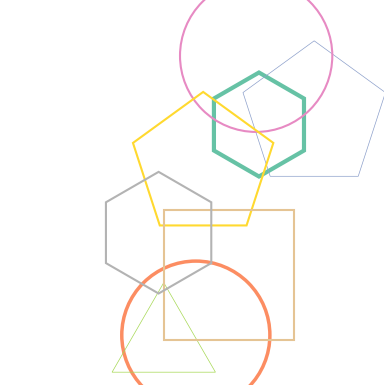[{"shape": "hexagon", "thickness": 3, "radius": 0.68, "center": [0.673, 0.677]}, {"shape": "circle", "thickness": 2.5, "radius": 0.96, "center": [0.509, 0.129]}, {"shape": "pentagon", "thickness": 0.5, "radius": 0.97, "center": [0.816, 0.699]}, {"shape": "circle", "thickness": 1.5, "radius": 0.99, "center": [0.665, 0.855]}, {"shape": "triangle", "thickness": 0.5, "radius": 0.78, "center": [0.425, 0.111]}, {"shape": "pentagon", "thickness": 1.5, "radius": 0.96, "center": [0.528, 0.57]}, {"shape": "square", "thickness": 1.5, "radius": 0.85, "center": [0.595, 0.286]}, {"shape": "hexagon", "thickness": 1.5, "radius": 0.79, "center": [0.412, 0.396]}]